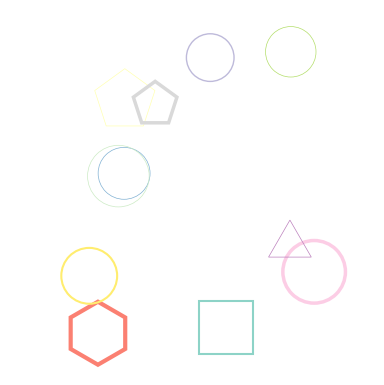[{"shape": "square", "thickness": 1.5, "radius": 0.35, "center": [0.587, 0.149]}, {"shape": "pentagon", "thickness": 0.5, "radius": 0.41, "center": [0.324, 0.739]}, {"shape": "circle", "thickness": 1, "radius": 0.31, "center": [0.546, 0.85]}, {"shape": "hexagon", "thickness": 3, "radius": 0.41, "center": [0.254, 0.135]}, {"shape": "circle", "thickness": 0.5, "radius": 0.34, "center": [0.322, 0.55]}, {"shape": "circle", "thickness": 0.5, "radius": 0.33, "center": [0.755, 0.865]}, {"shape": "circle", "thickness": 2.5, "radius": 0.41, "center": [0.816, 0.294]}, {"shape": "pentagon", "thickness": 2.5, "radius": 0.3, "center": [0.403, 0.729]}, {"shape": "triangle", "thickness": 0.5, "radius": 0.32, "center": [0.753, 0.364]}, {"shape": "circle", "thickness": 0.5, "radius": 0.4, "center": [0.307, 0.543]}, {"shape": "circle", "thickness": 1.5, "radius": 0.36, "center": [0.232, 0.284]}]